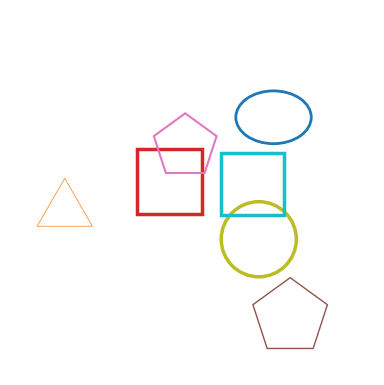[{"shape": "oval", "thickness": 2, "radius": 0.49, "center": [0.71, 0.695]}, {"shape": "triangle", "thickness": 0.5, "radius": 0.41, "center": [0.168, 0.454]}, {"shape": "square", "thickness": 2.5, "radius": 0.42, "center": [0.439, 0.53]}, {"shape": "pentagon", "thickness": 1, "radius": 0.51, "center": [0.754, 0.177]}, {"shape": "pentagon", "thickness": 1.5, "radius": 0.43, "center": [0.481, 0.62]}, {"shape": "circle", "thickness": 2.5, "radius": 0.49, "center": [0.672, 0.379]}, {"shape": "square", "thickness": 2.5, "radius": 0.41, "center": [0.656, 0.522]}]